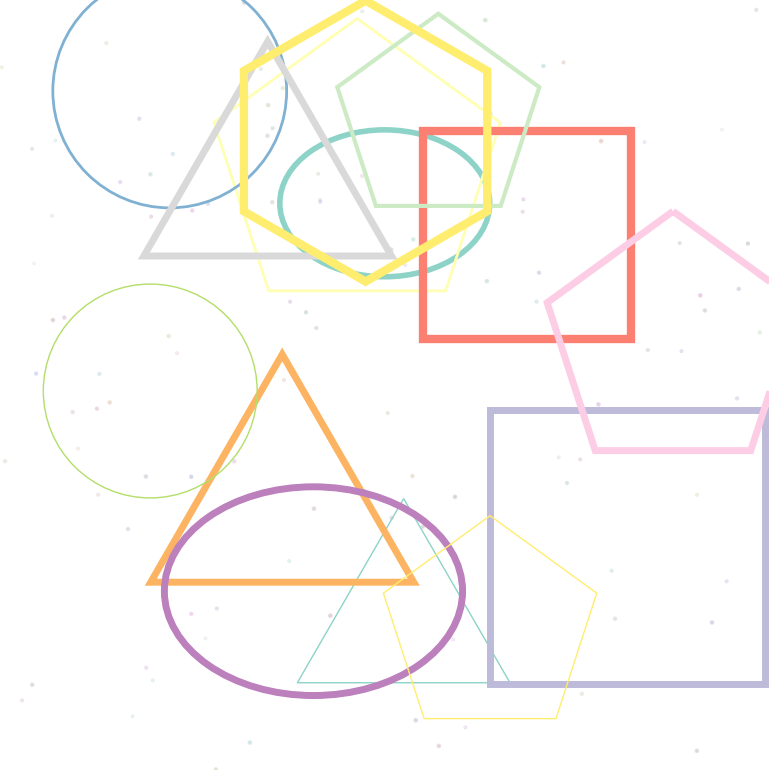[{"shape": "oval", "thickness": 2, "radius": 0.68, "center": [0.5, 0.736]}, {"shape": "triangle", "thickness": 0.5, "radius": 0.8, "center": [0.524, 0.193]}, {"shape": "pentagon", "thickness": 1, "radius": 0.98, "center": [0.464, 0.78]}, {"shape": "square", "thickness": 2.5, "radius": 0.89, "center": [0.815, 0.29]}, {"shape": "square", "thickness": 3, "radius": 0.68, "center": [0.685, 0.694]}, {"shape": "circle", "thickness": 1, "radius": 0.76, "center": [0.22, 0.882]}, {"shape": "triangle", "thickness": 2.5, "radius": 0.99, "center": [0.367, 0.342]}, {"shape": "circle", "thickness": 0.5, "radius": 0.69, "center": [0.195, 0.492]}, {"shape": "pentagon", "thickness": 2.5, "radius": 0.86, "center": [0.874, 0.554]}, {"shape": "triangle", "thickness": 2.5, "radius": 0.93, "center": [0.348, 0.76]}, {"shape": "oval", "thickness": 2.5, "radius": 0.97, "center": [0.407, 0.232]}, {"shape": "pentagon", "thickness": 1.5, "radius": 0.69, "center": [0.569, 0.844]}, {"shape": "pentagon", "thickness": 0.5, "radius": 0.73, "center": [0.636, 0.185]}, {"shape": "hexagon", "thickness": 3, "radius": 0.91, "center": [0.475, 0.817]}]